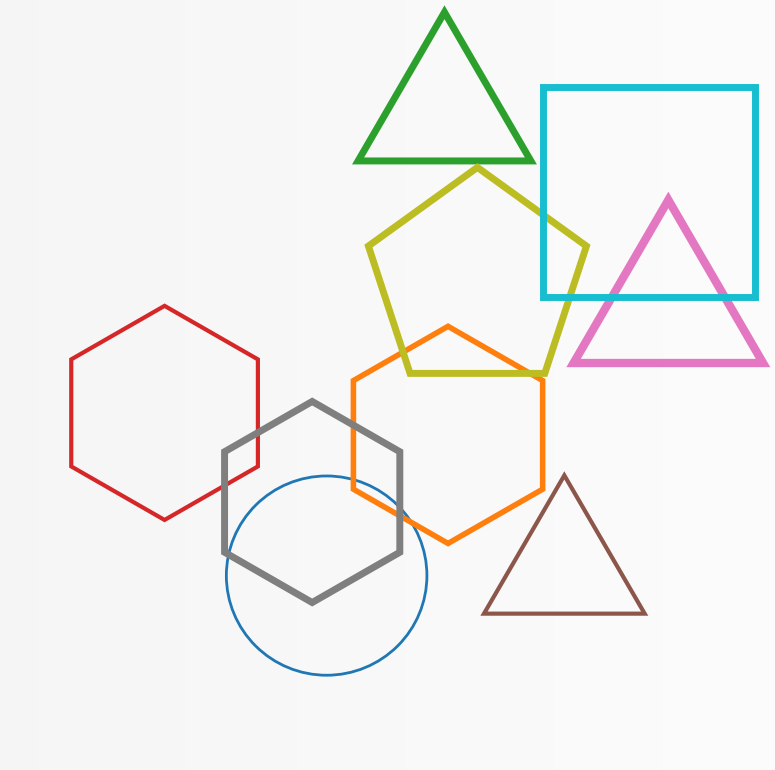[{"shape": "circle", "thickness": 1, "radius": 0.65, "center": [0.421, 0.252]}, {"shape": "hexagon", "thickness": 2, "radius": 0.7, "center": [0.578, 0.435]}, {"shape": "triangle", "thickness": 2.5, "radius": 0.64, "center": [0.574, 0.855]}, {"shape": "hexagon", "thickness": 1.5, "radius": 0.7, "center": [0.212, 0.464]}, {"shape": "triangle", "thickness": 1.5, "radius": 0.6, "center": [0.728, 0.263]}, {"shape": "triangle", "thickness": 3, "radius": 0.71, "center": [0.862, 0.599]}, {"shape": "hexagon", "thickness": 2.5, "radius": 0.65, "center": [0.403, 0.348]}, {"shape": "pentagon", "thickness": 2.5, "radius": 0.74, "center": [0.616, 0.635]}, {"shape": "square", "thickness": 2.5, "radius": 0.68, "center": [0.838, 0.751]}]